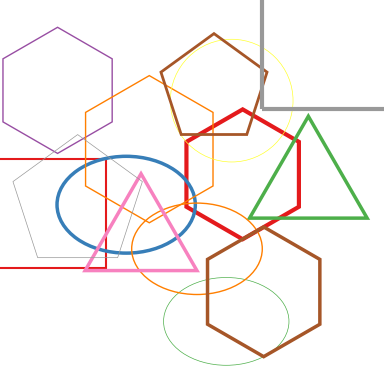[{"shape": "square", "thickness": 1.5, "radius": 0.71, "center": [0.132, 0.446]}, {"shape": "hexagon", "thickness": 3, "radius": 0.84, "center": [0.63, 0.547]}, {"shape": "oval", "thickness": 2.5, "radius": 0.9, "center": [0.328, 0.468]}, {"shape": "triangle", "thickness": 2.5, "radius": 0.88, "center": [0.801, 0.522]}, {"shape": "oval", "thickness": 0.5, "radius": 0.81, "center": [0.588, 0.165]}, {"shape": "hexagon", "thickness": 1, "radius": 0.82, "center": [0.15, 0.765]}, {"shape": "hexagon", "thickness": 1, "radius": 0.96, "center": [0.388, 0.612]}, {"shape": "oval", "thickness": 1, "radius": 0.85, "center": [0.512, 0.354]}, {"shape": "circle", "thickness": 0.5, "radius": 0.8, "center": [0.602, 0.739]}, {"shape": "pentagon", "thickness": 2, "radius": 0.72, "center": [0.556, 0.768]}, {"shape": "hexagon", "thickness": 2.5, "radius": 0.84, "center": [0.685, 0.242]}, {"shape": "triangle", "thickness": 2.5, "radius": 0.84, "center": [0.366, 0.381]}, {"shape": "square", "thickness": 3, "radius": 0.87, "center": [0.853, 0.891]}, {"shape": "pentagon", "thickness": 0.5, "radius": 0.88, "center": [0.202, 0.474]}]